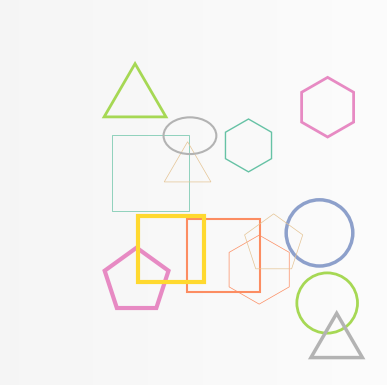[{"shape": "hexagon", "thickness": 1, "radius": 0.34, "center": [0.641, 0.622]}, {"shape": "square", "thickness": 0.5, "radius": 0.49, "center": [0.388, 0.55]}, {"shape": "hexagon", "thickness": 0.5, "radius": 0.45, "center": [0.669, 0.3]}, {"shape": "square", "thickness": 1.5, "radius": 0.48, "center": [0.577, 0.337]}, {"shape": "circle", "thickness": 2.5, "radius": 0.43, "center": [0.824, 0.395]}, {"shape": "pentagon", "thickness": 3, "radius": 0.43, "center": [0.352, 0.27]}, {"shape": "hexagon", "thickness": 2, "radius": 0.39, "center": [0.845, 0.722]}, {"shape": "triangle", "thickness": 2, "radius": 0.46, "center": [0.349, 0.742]}, {"shape": "circle", "thickness": 2, "radius": 0.39, "center": [0.844, 0.213]}, {"shape": "square", "thickness": 3, "radius": 0.43, "center": [0.441, 0.353]}, {"shape": "pentagon", "thickness": 0.5, "radius": 0.39, "center": [0.706, 0.366]}, {"shape": "triangle", "thickness": 0.5, "radius": 0.35, "center": [0.484, 0.562]}, {"shape": "triangle", "thickness": 2.5, "radius": 0.38, "center": [0.869, 0.11]}, {"shape": "oval", "thickness": 1.5, "radius": 0.34, "center": [0.49, 0.648]}]